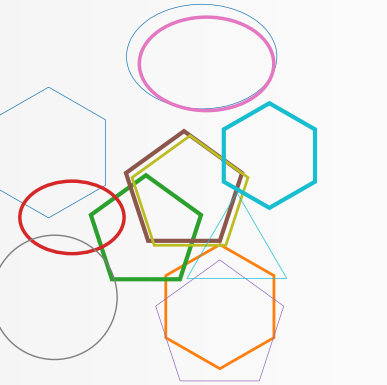[{"shape": "oval", "thickness": 0.5, "radius": 0.97, "center": [0.52, 0.853]}, {"shape": "hexagon", "thickness": 0.5, "radius": 0.85, "center": [0.125, 0.604]}, {"shape": "hexagon", "thickness": 2, "radius": 0.81, "center": [0.567, 0.204]}, {"shape": "pentagon", "thickness": 3, "radius": 0.75, "center": [0.377, 0.395]}, {"shape": "oval", "thickness": 2.5, "radius": 0.67, "center": [0.186, 0.435]}, {"shape": "pentagon", "thickness": 0.5, "radius": 0.87, "center": [0.567, 0.151]}, {"shape": "pentagon", "thickness": 3, "radius": 0.79, "center": [0.475, 0.502]}, {"shape": "oval", "thickness": 2.5, "radius": 0.87, "center": [0.533, 0.834]}, {"shape": "circle", "thickness": 1, "radius": 0.81, "center": [0.141, 0.228]}, {"shape": "pentagon", "thickness": 2, "radius": 0.79, "center": [0.49, 0.49]}, {"shape": "triangle", "thickness": 0.5, "radius": 0.74, "center": [0.611, 0.351]}, {"shape": "hexagon", "thickness": 3, "radius": 0.68, "center": [0.695, 0.596]}]